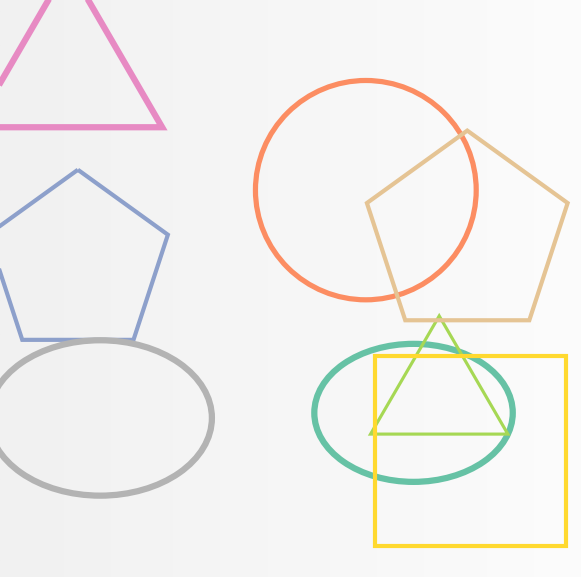[{"shape": "oval", "thickness": 3, "radius": 0.85, "center": [0.711, 0.284]}, {"shape": "circle", "thickness": 2.5, "radius": 0.95, "center": [0.629, 0.67]}, {"shape": "pentagon", "thickness": 2, "radius": 0.81, "center": [0.134, 0.542]}, {"shape": "triangle", "thickness": 3, "radius": 0.93, "center": [0.118, 0.872]}, {"shape": "triangle", "thickness": 1.5, "radius": 0.68, "center": [0.756, 0.316]}, {"shape": "square", "thickness": 2, "radius": 0.82, "center": [0.81, 0.218]}, {"shape": "pentagon", "thickness": 2, "radius": 0.91, "center": [0.804, 0.591]}, {"shape": "oval", "thickness": 3, "radius": 0.96, "center": [0.172, 0.275]}]